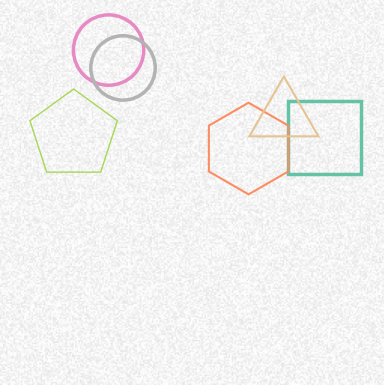[{"shape": "square", "thickness": 2.5, "radius": 0.47, "center": [0.843, 0.643]}, {"shape": "hexagon", "thickness": 1.5, "radius": 0.6, "center": [0.646, 0.614]}, {"shape": "circle", "thickness": 2.5, "radius": 0.46, "center": [0.282, 0.87]}, {"shape": "pentagon", "thickness": 1, "radius": 0.6, "center": [0.191, 0.649]}, {"shape": "triangle", "thickness": 1.5, "radius": 0.52, "center": [0.737, 0.698]}, {"shape": "circle", "thickness": 2.5, "radius": 0.42, "center": [0.32, 0.824]}]